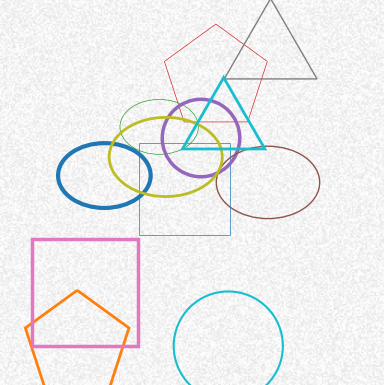[{"shape": "oval", "thickness": 3, "radius": 0.6, "center": [0.271, 0.544]}, {"shape": "square", "thickness": 0.5, "radius": 0.59, "center": [0.48, 0.509]}, {"shape": "pentagon", "thickness": 2, "radius": 0.71, "center": [0.2, 0.104]}, {"shape": "oval", "thickness": 0.5, "radius": 0.51, "center": [0.413, 0.67]}, {"shape": "pentagon", "thickness": 0.5, "radius": 0.7, "center": [0.561, 0.797]}, {"shape": "circle", "thickness": 2.5, "radius": 0.5, "center": [0.522, 0.642]}, {"shape": "oval", "thickness": 1, "radius": 0.67, "center": [0.696, 0.526]}, {"shape": "square", "thickness": 2.5, "radius": 0.69, "center": [0.221, 0.24]}, {"shape": "triangle", "thickness": 1, "radius": 0.7, "center": [0.703, 0.865]}, {"shape": "oval", "thickness": 2, "radius": 0.73, "center": [0.43, 0.592]}, {"shape": "triangle", "thickness": 2, "radius": 0.62, "center": [0.581, 0.675]}, {"shape": "circle", "thickness": 1.5, "radius": 0.71, "center": [0.593, 0.101]}]